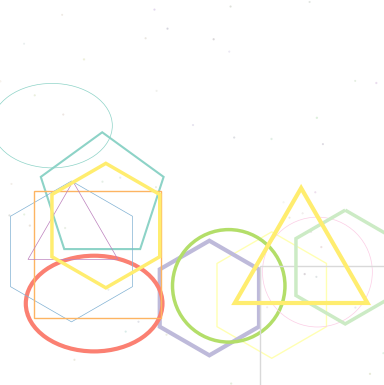[{"shape": "pentagon", "thickness": 1.5, "radius": 0.84, "center": [0.265, 0.489]}, {"shape": "oval", "thickness": 0.5, "radius": 0.78, "center": [0.135, 0.674]}, {"shape": "hexagon", "thickness": 1, "radius": 0.82, "center": [0.706, 0.234]}, {"shape": "hexagon", "thickness": 3, "radius": 0.74, "center": [0.544, 0.226]}, {"shape": "oval", "thickness": 3, "radius": 0.89, "center": [0.245, 0.212]}, {"shape": "hexagon", "thickness": 0.5, "radius": 0.91, "center": [0.186, 0.347]}, {"shape": "square", "thickness": 1, "radius": 0.82, "center": [0.253, 0.34]}, {"shape": "circle", "thickness": 2.5, "radius": 0.73, "center": [0.594, 0.258]}, {"shape": "circle", "thickness": 0.5, "radius": 0.71, "center": [0.824, 0.293]}, {"shape": "square", "thickness": 1, "radius": 0.93, "center": [0.861, 0.125]}, {"shape": "triangle", "thickness": 0.5, "radius": 0.67, "center": [0.19, 0.394]}, {"shape": "hexagon", "thickness": 2.5, "radius": 0.74, "center": [0.897, 0.306]}, {"shape": "triangle", "thickness": 3, "radius": 0.99, "center": [0.782, 0.312]}, {"shape": "hexagon", "thickness": 2.5, "radius": 0.81, "center": [0.275, 0.414]}]